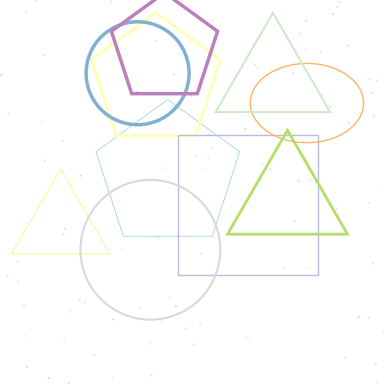[{"shape": "pentagon", "thickness": 0.5, "radius": 0.98, "center": [0.436, 0.545]}, {"shape": "pentagon", "thickness": 2, "radius": 0.88, "center": [0.405, 0.791]}, {"shape": "square", "thickness": 1, "radius": 0.91, "center": [0.644, 0.468]}, {"shape": "circle", "thickness": 2.5, "radius": 0.67, "center": [0.357, 0.81]}, {"shape": "oval", "thickness": 1, "radius": 0.74, "center": [0.797, 0.732]}, {"shape": "triangle", "thickness": 2, "radius": 0.9, "center": [0.747, 0.482]}, {"shape": "circle", "thickness": 1.5, "radius": 0.91, "center": [0.391, 0.351]}, {"shape": "pentagon", "thickness": 2.5, "radius": 0.72, "center": [0.427, 0.874]}, {"shape": "triangle", "thickness": 1.5, "radius": 0.86, "center": [0.709, 0.795]}, {"shape": "triangle", "thickness": 0.5, "radius": 0.74, "center": [0.158, 0.414]}]